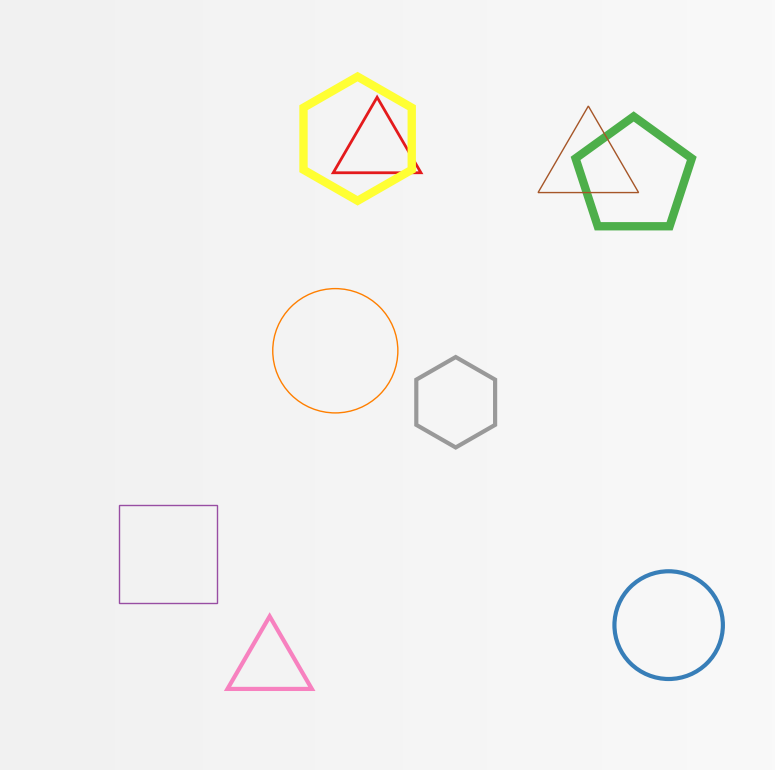[{"shape": "triangle", "thickness": 1, "radius": 0.33, "center": [0.487, 0.808]}, {"shape": "circle", "thickness": 1.5, "radius": 0.35, "center": [0.863, 0.188]}, {"shape": "pentagon", "thickness": 3, "radius": 0.39, "center": [0.818, 0.77]}, {"shape": "square", "thickness": 0.5, "radius": 0.32, "center": [0.217, 0.281]}, {"shape": "circle", "thickness": 0.5, "radius": 0.4, "center": [0.433, 0.544]}, {"shape": "hexagon", "thickness": 3, "radius": 0.4, "center": [0.461, 0.82]}, {"shape": "triangle", "thickness": 0.5, "radius": 0.37, "center": [0.759, 0.787]}, {"shape": "triangle", "thickness": 1.5, "radius": 0.31, "center": [0.348, 0.137]}, {"shape": "hexagon", "thickness": 1.5, "radius": 0.29, "center": [0.588, 0.478]}]